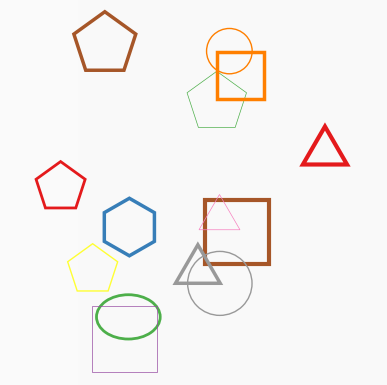[{"shape": "triangle", "thickness": 3, "radius": 0.33, "center": [0.839, 0.606]}, {"shape": "pentagon", "thickness": 2, "radius": 0.33, "center": [0.156, 0.514]}, {"shape": "hexagon", "thickness": 2.5, "radius": 0.37, "center": [0.334, 0.41]}, {"shape": "pentagon", "thickness": 0.5, "radius": 0.4, "center": [0.559, 0.734]}, {"shape": "oval", "thickness": 2, "radius": 0.41, "center": [0.331, 0.177]}, {"shape": "square", "thickness": 0.5, "radius": 0.42, "center": [0.322, 0.119]}, {"shape": "square", "thickness": 2.5, "radius": 0.3, "center": [0.62, 0.805]}, {"shape": "circle", "thickness": 1, "radius": 0.29, "center": [0.592, 0.867]}, {"shape": "pentagon", "thickness": 1, "radius": 0.34, "center": [0.239, 0.299]}, {"shape": "pentagon", "thickness": 2.5, "radius": 0.42, "center": [0.271, 0.886]}, {"shape": "square", "thickness": 3, "radius": 0.41, "center": [0.612, 0.397]}, {"shape": "triangle", "thickness": 0.5, "radius": 0.31, "center": [0.566, 0.434]}, {"shape": "triangle", "thickness": 2.5, "radius": 0.33, "center": [0.511, 0.298]}, {"shape": "circle", "thickness": 1, "radius": 0.42, "center": [0.567, 0.264]}]